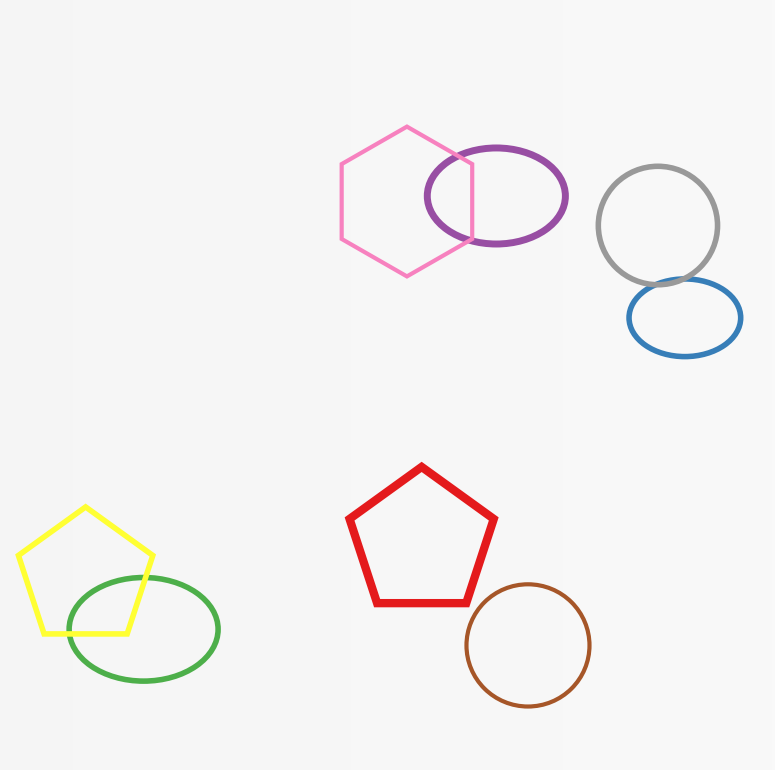[{"shape": "pentagon", "thickness": 3, "radius": 0.49, "center": [0.544, 0.296]}, {"shape": "oval", "thickness": 2, "radius": 0.36, "center": [0.884, 0.587]}, {"shape": "oval", "thickness": 2, "radius": 0.48, "center": [0.185, 0.183]}, {"shape": "oval", "thickness": 2.5, "radius": 0.45, "center": [0.64, 0.745]}, {"shape": "pentagon", "thickness": 2, "radius": 0.46, "center": [0.11, 0.25]}, {"shape": "circle", "thickness": 1.5, "radius": 0.4, "center": [0.681, 0.162]}, {"shape": "hexagon", "thickness": 1.5, "radius": 0.49, "center": [0.525, 0.738]}, {"shape": "circle", "thickness": 2, "radius": 0.38, "center": [0.849, 0.707]}]